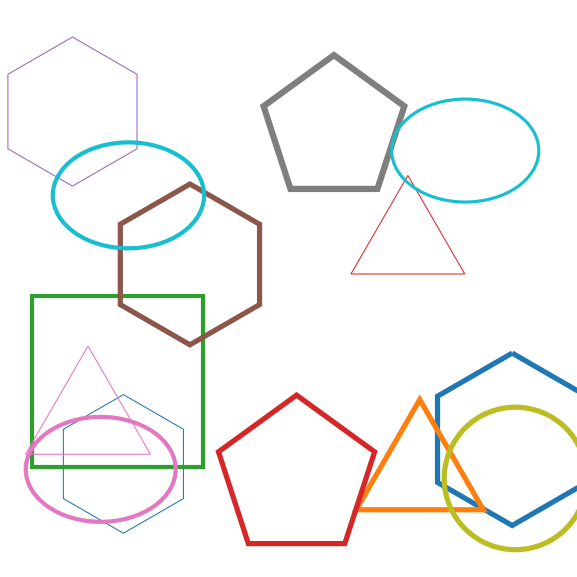[{"shape": "hexagon", "thickness": 0.5, "radius": 0.6, "center": [0.214, 0.196]}, {"shape": "hexagon", "thickness": 2.5, "radius": 0.75, "center": [0.887, 0.238]}, {"shape": "triangle", "thickness": 2.5, "radius": 0.64, "center": [0.727, 0.18]}, {"shape": "square", "thickness": 2, "radius": 0.74, "center": [0.203, 0.338]}, {"shape": "pentagon", "thickness": 2.5, "radius": 0.71, "center": [0.514, 0.173]}, {"shape": "triangle", "thickness": 0.5, "radius": 0.57, "center": [0.706, 0.582]}, {"shape": "hexagon", "thickness": 0.5, "radius": 0.65, "center": [0.125, 0.806]}, {"shape": "hexagon", "thickness": 2.5, "radius": 0.7, "center": [0.329, 0.541]}, {"shape": "triangle", "thickness": 0.5, "radius": 0.62, "center": [0.152, 0.275]}, {"shape": "oval", "thickness": 2, "radius": 0.65, "center": [0.174, 0.186]}, {"shape": "pentagon", "thickness": 3, "radius": 0.64, "center": [0.578, 0.776]}, {"shape": "circle", "thickness": 2.5, "radius": 0.62, "center": [0.893, 0.171]}, {"shape": "oval", "thickness": 1.5, "radius": 0.64, "center": [0.806, 0.738]}, {"shape": "oval", "thickness": 2, "radius": 0.66, "center": [0.222, 0.661]}]